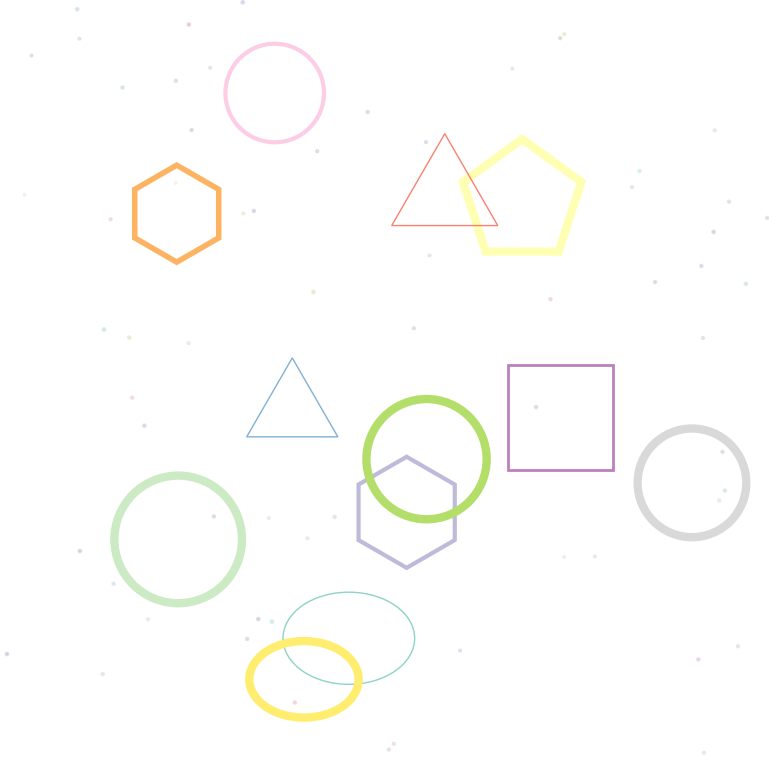[{"shape": "oval", "thickness": 0.5, "radius": 0.43, "center": [0.453, 0.171]}, {"shape": "pentagon", "thickness": 3, "radius": 0.4, "center": [0.678, 0.739]}, {"shape": "hexagon", "thickness": 1.5, "radius": 0.36, "center": [0.528, 0.335]}, {"shape": "triangle", "thickness": 0.5, "radius": 0.4, "center": [0.578, 0.747]}, {"shape": "triangle", "thickness": 0.5, "radius": 0.34, "center": [0.38, 0.467]}, {"shape": "hexagon", "thickness": 2, "radius": 0.31, "center": [0.23, 0.723]}, {"shape": "circle", "thickness": 3, "radius": 0.39, "center": [0.554, 0.404]}, {"shape": "circle", "thickness": 1.5, "radius": 0.32, "center": [0.357, 0.879]}, {"shape": "circle", "thickness": 3, "radius": 0.35, "center": [0.899, 0.373]}, {"shape": "square", "thickness": 1, "radius": 0.34, "center": [0.728, 0.458]}, {"shape": "circle", "thickness": 3, "radius": 0.41, "center": [0.231, 0.299]}, {"shape": "oval", "thickness": 3, "radius": 0.36, "center": [0.395, 0.118]}]